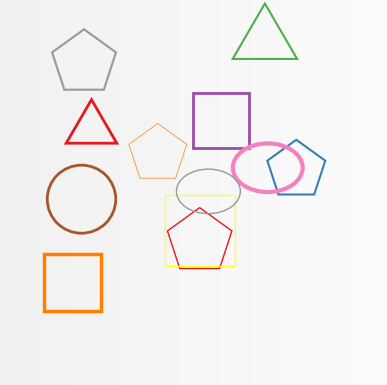[{"shape": "pentagon", "thickness": 1, "radius": 0.44, "center": [0.515, 0.373]}, {"shape": "triangle", "thickness": 2, "radius": 0.38, "center": [0.236, 0.666]}, {"shape": "pentagon", "thickness": 1.5, "radius": 0.39, "center": [0.765, 0.558]}, {"shape": "triangle", "thickness": 1.5, "radius": 0.48, "center": [0.684, 0.895]}, {"shape": "square", "thickness": 2, "radius": 0.36, "center": [0.571, 0.686]}, {"shape": "pentagon", "thickness": 0.5, "radius": 0.39, "center": [0.407, 0.601]}, {"shape": "square", "thickness": 2.5, "radius": 0.37, "center": [0.186, 0.267]}, {"shape": "square", "thickness": 1, "radius": 0.46, "center": [0.516, 0.401]}, {"shape": "circle", "thickness": 2, "radius": 0.44, "center": [0.21, 0.483]}, {"shape": "oval", "thickness": 3, "radius": 0.45, "center": [0.691, 0.564]}, {"shape": "oval", "thickness": 1, "radius": 0.41, "center": [0.538, 0.503]}, {"shape": "pentagon", "thickness": 1.5, "radius": 0.43, "center": [0.217, 0.837]}]